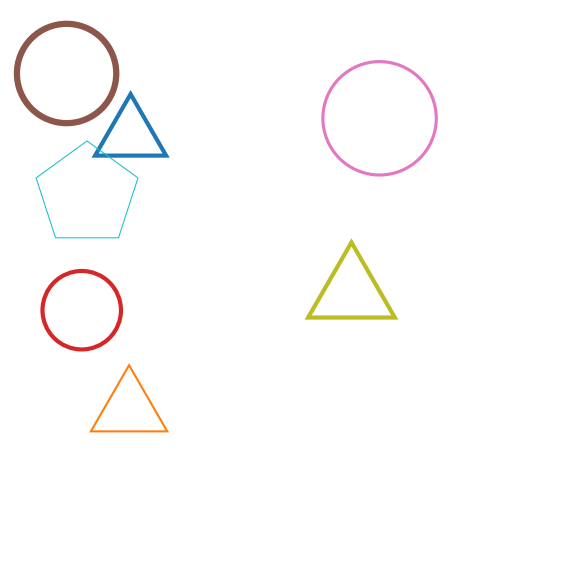[{"shape": "triangle", "thickness": 2, "radius": 0.35, "center": [0.226, 0.765]}, {"shape": "triangle", "thickness": 1, "radius": 0.38, "center": [0.224, 0.29]}, {"shape": "circle", "thickness": 2, "radius": 0.34, "center": [0.142, 0.462]}, {"shape": "circle", "thickness": 3, "radius": 0.43, "center": [0.115, 0.872]}, {"shape": "circle", "thickness": 1.5, "radius": 0.49, "center": [0.657, 0.794]}, {"shape": "triangle", "thickness": 2, "radius": 0.43, "center": [0.609, 0.493]}, {"shape": "pentagon", "thickness": 0.5, "radius": 0.46, "center": [0.151, 0.662]}]